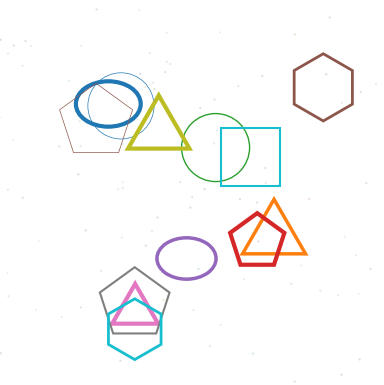[{"shape": "circle", "thickness": 0.5, "radius": 0.43, "center": [0.314, 0.725]}, {"shape": "oval", "thickness": 3, "radius": 0.42, "center": [0.281, 0.73]}, {"shape": "triangle", "thickness": 2.5, "radius": 0.47, "center": [0.712, 0.388]}, {"shape": "circle", "thickness": 1, "radius": 0.44, "center": [0.56, 0.617]}, {"shape": "pentagon", "thickness": 3, "radius": 0.37, "center": [0.668, 0.372]}, {"shape": "oval", "thickness": 2.5, "radius": 0.38, "center": [0.484, 0.329]}, {"shape": "hexagon", "thickness": 2, "radius": 0.44, "center": [0.84, 0.773]}, {"shape": "pentagon", "thickness": 0.5, "radius": 0.5, "center": [0.25, 0.684]}, {"shape": "triangle", "thickness": 3, "radius": 0.34, "center": [0.351, 0.194]}, {"shape": "pentagon", "thickness": 1.5, "radius": 0.48, "center": [0.35, 0.211]}, {"shape": "triangle", "thickness": 3, "radius": 0.46, "center": [0.412, 0.66]}, {"shape": "square", "thickness": 1.5, "radius": 0.38, "center": [0.65, 0.592]}, {"shape": "hexagon", "thickness": 2, "radius": 0.39, "center": [0.35, 0.145]}]